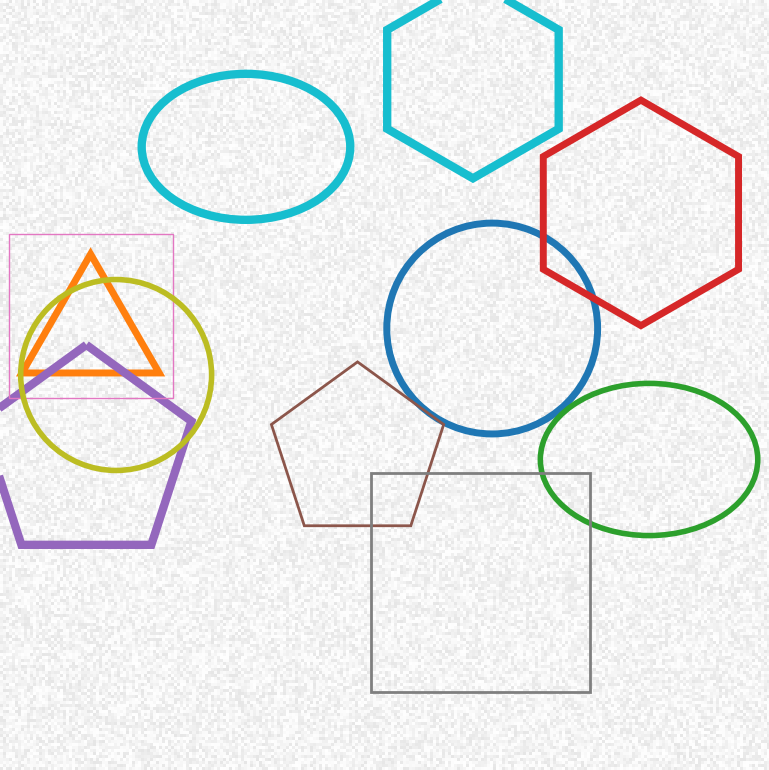[{"shape": "circle", "thickness": 2.5, "radius": 0.68, "center": [0.639, 0.573]}, {"shape": "triangle", "thickness": 2.5, "radius": 0.51, "center": [0.118, 0.567]}, {"shape": "oval", "thickness": 2, "radius": 0.71, "center": [0.843, 0.403]}, {"shape": "hexagon", "thickness": 2.5, "radius": 0.73, "center": [0.832, 0.724]}, {"shape": "pentagon", "thickness": 3, "radius": 0.72, "center": [0.112, 0.409]}, {"shape": "pentagon", "thickness": 1, "radius": 0.59, "center": [0.464, 0.412]}, {"shape": "square", "thickness": 0.5, "radius": 0.53, "center": [0.118, 0.589]}, {"shape": "square", "thickness": 1, "radius": 0.71, "center": [0.624, 0.243]}, {"shape": "circle", "thickness": 2, "radius": 0.62, "center": [0.151, 0.513]}, {"shape": "hexagon", "thickness": 3, "radius": 0.64, "center": [0.614, 0.897]}, {"shape": "oval", "thickness": 3, "radius": 0.68, "center": [0.319, 0.809]}]